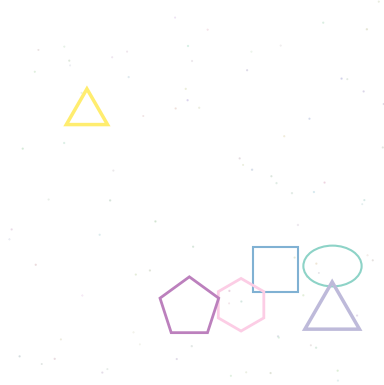[{"shape": "oval", "thickness": 1.5, "radius": 0.38, "center": [0.864, 0.309]}, {"shape": "triangle", "thickness": 2.5, "radius": 0.41, "center": [0.863, 0.186]}, {"shape": "square", "thickness": 1.5, "radius": 0.29, "center": [0.715, 0.299]}, {"shape": "hexagon", "thickness": 2, "radius": 0.34, "center": [0.626, 0.208]}, {"shape": "pentagon", "thickness": 2, "radius": 0.4, "center": [0.492, 0.201]}, {"shape": "triangle", "thickness": 2.5, "radius": 0.31, "center": [0.226, 0.707]}]